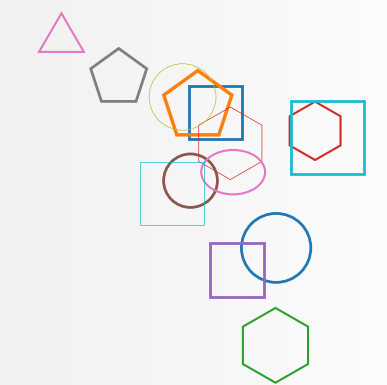[{"shape": "circle", "thickness": 2, "radius": 0.45, "center": [0.713, 0.356]}, {"shape": "square", "thickness": 2, "radius": 0.34, "center": [0.555, 0.707]}, {"shape": "pentagon", "thickness": 2.5, "radius": 0.46, "center": [0.511, 0.724]}, {"shape": "hexagon", "thickness": 1.5, "radius": 0.49, "center": [0.711, 0.103]}, {"shape": "hexagon", "thickness": 0.5, "radius": 0.47, "center": [0.594, 0.628]}, {"shape": "hexagon", "thickness": 1.5, "radius": 0.38, "center": [0.813, 0.66]}, {"shape": "square", "thickness": 2, "radius": 0.35, "center": [0.611, 0.299]}, {"shape": "circle", "thickness": 2, "radius": 0.35, "center": [0.492, 0.531]}, {"shape": "oval", "thickness": 1.5, "radius": 0.41, "center": [0.602, 0.553]}, {"shape": "triangle", "thickness": 1.5, "radius": 0.33, "center": [0.159, 0.899]}, {"shape": "pentagon", "thickness": 2, "radius": 0.38, "center": [0.306, 0.798]}, {"shape": "circle", "thickness": 0.5, "radius": 0.43, "center": [0.471, 0.748]}, {"shape": "square", "thickness": 2, "radius": 0.48, "center": [0.845, 0.643]}, {"shape": "square", "thickness": 0.5, "radius": 0.41, "center": [0.444, 0.498]}]